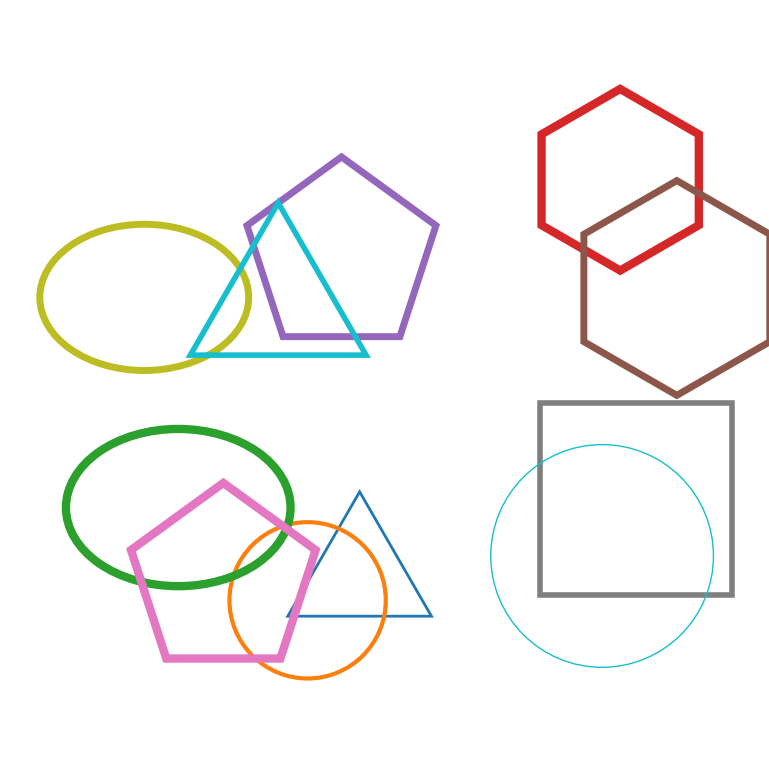[{"shape": "triangle", "thickness": 1, "radius": 0.54, "center": [0.467, 0.254]}, {"shape": "circle", "thickness": 1.5, "radius": 0.51, "center": [0.399, 0.22]}, {"shape": "oval", "thickness": 3, "radius": 0.73, "center": [0.231, 0.341]}, {"shape": "hexagon", "thickness": 3, "radius": 0.59, "center": [0.805, 0.767]}, {"shape": "pentagon", "thickness": 2.5, "radius": 0.65, "center": [0.443, 0.667]}, {"shape": "hexagon", "thickness": 2.5, "radius": 0.7, "center": [0.879, 0.626]}, {"shape": "pentagon", "thickness": 3, "radius": 0.63, "center": [0.29, 0.247]}, {"shape": "square", "thickness": 2, "radius": 0.62, "center": [0.826, 0.352]}, {"shape": "oval", "thickness": 2.5, "radius": 0.68, "center": [0.187, 0.614]}, {"shape": "triangle", "thickness": 2, "radius": 0.66, "center": [0.361, 0.605]}, {"shape": "circle", "thickness": 0.5, "radius": 0.72, "center": [0.782, 0.278]}]